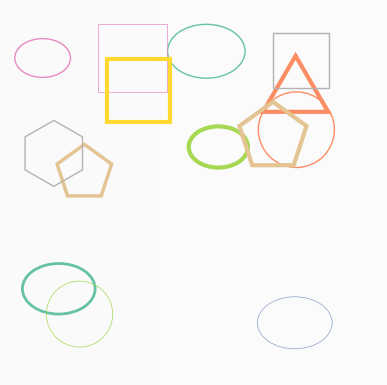[{"shape": "oval", "thickness": 2, "radius": 0.47, "center": [0.152, 0.25]}, {"shape": "oval", "thickness": 1, "radius": 0.5, "center": [0.532, 0.867]}, {"shape": "triangle", "thickness": 3, "radius": 0.48, "center": [0.763, 0.758]}, {"shape": "circle", "thickness": 1, "radius": 0.49, "center": [0.765, 0.663]}, {"shape": "oval", "thickness": 0.5, "radius": 0.48, "center": [0.761, 0.162]}, {"shape": "oval", "thickness": 1, "radius": 0.36, "center": [0.11, 0.849]}, {"shape": "square", "thickness": 0.5, "radius": 0.44, "center": [0.341, 0.85]}, {"shape": "circle", "thickness": 0.5, "radius": 0.43, "center": [0.205, 0.184]}, {"shape": "oval", "thickness": 3, "radius": 0.38, "center": [0.563, 0.618]}, {"shape": "square", "thickness": 3, "radius": 0.41, "center": [0.357, 0.765]}, {"shape": "pentagon", "thickness": 3, "radius": 0.46, "center": [0.704, 0.645]}, {"shape": "pentagon", "thickness": 2.5, "radius": 0.37, "center": [0.218, 0.551]}, {"shape": "square", "thickness": 1, "radius": 0.36, "center": [0.777, 0.843]}, {"shape": "hexagon", "thickness": 1, "radius": 0.43, "center": [0.139, 0.602]}]